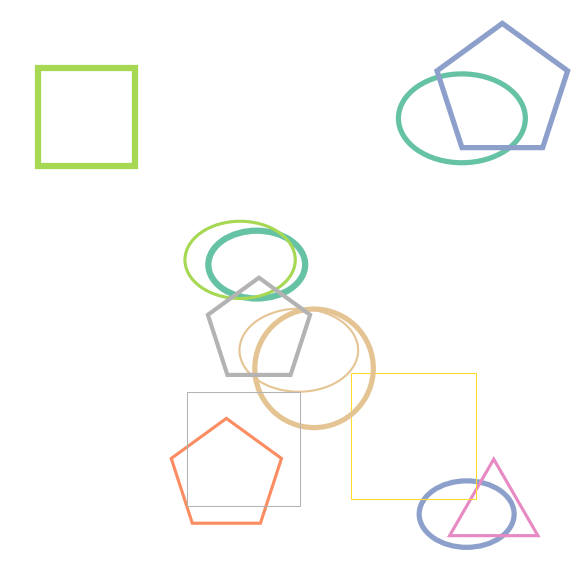[{"shape": "oval", "thickness": 2.5, "radius": 0.55, "center": [0.8, 0.794]}, {"shape": "oval", "thickness": 3, "radius": 0.42, "center": [0.445, 0.541]}, {"shape": "pentagon", "thickness": 1.5, "radius": 0.5, "center": [0.392, 0.174]}, {"shape": "oval", "thickness": 2.5, "radius": 0.41, "center": [0.808, 0.109]}, {"shape": "pentagon", "thickness": 2.5, "radius": 0.59, "center": [0.87, 0.84]}, {"shape": "triangle", "thickness": 1.5, "radius": 0.44, "center": [0.855, 0.116]}, {"shape": "square", "thickness": 3, "radius": 0.42, "center": [0.15, 0.797]}, {"shape": "oval", "thickness": 1.5, "radius": 0.48, "center": [0.416, 0.549]}, {"shape": "square", "thickness": 0.5, "radius": 0.54, "center": [0.716, 0.244]}, {"shape": "circle", "thickness": 2.5, "radius": 0.51, "center": [0.544, 0.361]}, {"shape": "oval", "thickness": 1, "radius": 0.51, "center": [0.517, 0.393]}, {"shape": "pentagon", "thickness": 2, "radius": 0.47, "center": [0.448, 0.425]}, {"shape": "square", "thickness": 0.5, "radius": 0.49, "center": [0.421, 0.222]}]